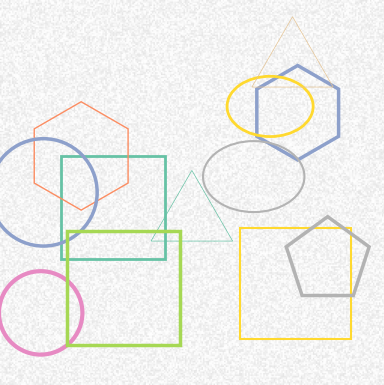[{"shape": "square", "thickness": 2, "radius": 0.67, "center": [0.293, 0.461]}, {"shape": "triangle", "thickness": 0.5, "radius": 0.61, "center": [0.498, 0.435]}, {"shape": "hexagon", "thickness": 1, "radius": 0.7, "center": [0.211, 0.595]}, {"shape": "circle", "thickness": 2.5, "radius": 0.7, "center": [0.113, 0.5]}, {"shape": "hexagon", "thickness": 2.5, "radius": 0.61, "center": [0.773, 0.707]}, {"shape": "circle", "thickness": 3, "radius": 0.54, "center": [0.106, 0.187]}, {"shape": "square", "thickness": 2.5, "radius": 0.74, "center": [0.321, 0.252]}, {"shape": "oval", "thickness": 2, "radius": 0.56, "center": [0.702, 0.724]}, {"shape": "square", "thickness": 1.5, "radius": 0.72, "center": [0.768, 0.264]}, {"shape": "triangle", "thickness": 0.5, "radius": 0.61, "center": [0.76, 0.835]}, {"shape": "pentagon", "thickness": 2.5, "radius": 0.57, "center": [0.851, 0.324]}, {"shape": "oval", "thickness": 1.5, "radius": 0.66, "center": [0.659, 0.541]}]